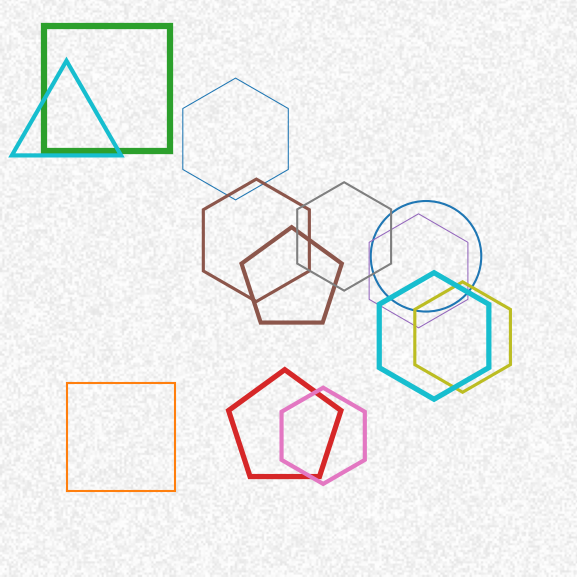[{"shape": "hexagon", "thickness": 0.5, "radius": 0.53, "center": [0.408, 0.758]}, {"shape": "circle", "thickness": 1, "radius": 0.48, "center": [0.738, 0.555]}, {"shape": "square", "thickness": 1, "radius": 0.47, "center": [0.209, 0.243]}, {"shape": "square", "thickness": 3, "radius": 0.54, "center": [0.185, 0.846]}, {"shape": "pentagon", "thickness": 2.5, "radius": 0.51, "center": [0.493, 0.257]}, {"shape": "hexagon", "thickness": 0.5, "radius": 0.49, "center": [0.725, 0.53]}, {"shape": "hexagon", "thickness": 1.5, "radius": 0.53, "center": [0.444, 0.583]}, {"shape": "pentagon", "thickness": 2, "radius": 0.46, "center": [0.505, 0.514]}, {"shape": "hexagon", "thickness": 2, "radius": 0.42, "center": [0.56, 0.244]}, {"shape": "hexagon", "thickness": 1, "radius": 0.47, "center": [0.596, 0.59]}, {"shape": "hexagon", "thickness": 1.5, "radius": 0.48, "center": [0.801, 0.416]}, {"shape": "hexagon", "thickness": 2.5, "radius": 0.55, "center": [0.752, 0.417]}, {"shape": "triangle", "thickness": 2, "radius": 0.55, "center": [0.115, 0.785]}]